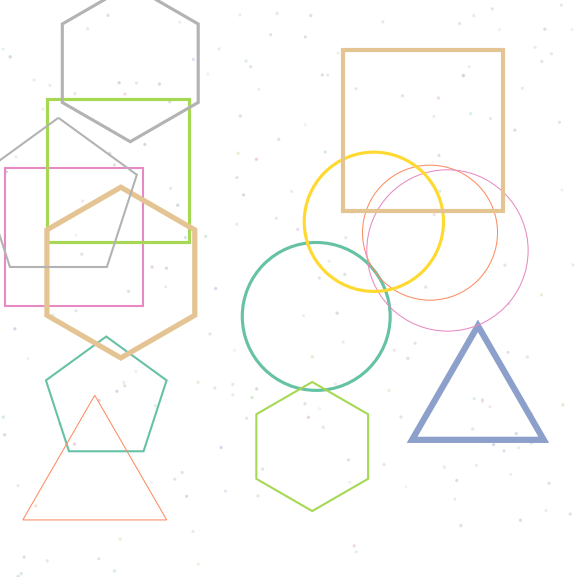[{"shape": "circle", "thickness": 1.5, "radius": 0.64, "center": [0.548, 0.451]}, {"shape": "pentagon", "thickness": 1, "radius": 0.55, "center": [0.184, 0.307]}, {"shape": "triangle", "thickness": 0.5, "radius": 0.72, "center": [0.164, 0.171]}, {"shape": "circle", "thickness": 0.5, "radius": 0.58, "center": [0.745, 0.596]}, {"shape": "triangle", "thickness": 3, "radius": 0.66, "center": [0.828, 0.303]}, {"shape": "square", "thickness": 1, "radius": 0.6, "center": [0.128, 0.588]}, {"shape": "circle", "thickness": 0.5, "radius": 0.7, "center": [0.775, 0.565]}, {"shape": "hexagon", "thickness": 1, "radius": 0.56, "center": [0.541, 0.226]}, {"shape": "square", "thickness": 1.5, "radius": 0.62, "center": [0.204, 0.704]}, {"shape": "circle", "thickness": 1.5, "radius": 0.6, "center": [0.647, 0.615]}, {"shape": "hexagon", "thickness": 2.5, "radius": 0.74, "center": [0.209, 0.527]}, {"shape": "square", "thickness": 2, "radius": 0.7, "center": [0.733, 0.773]}, {"shape": "hexagon", "thickness": 1.5, "radius": 0.68, "center": [0.226, 0.89]}, {"shape": "pentagon", "thickness": 1, "radius": 0.71, "center": [0.101, 0.652]}]